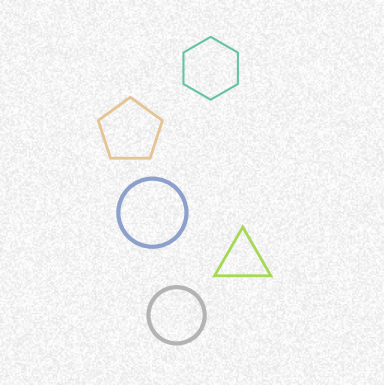[{"shape": "hexagon", "thickness": 1.5, "radius": 0.41, "center": [0.547, 0.823]}, {"shape": "circle", "thickness": 3, "radius": 0.44, "center": [0.396, 0.448]}, {"shape": "triangle", "thickness": 2, "radius": 0.42, "center": [0.63, 0.326]}, {"shape": "pentagon", "thickness": 2, "radius": 0.44, "center": [0.338, 0.66]}, {"shape": "circle", "thickness": 3, "radius": 0.37, "center": [0.459, 0.181]}]